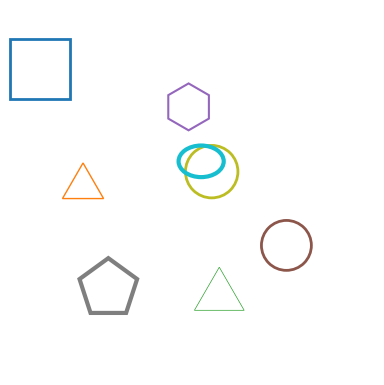[{"shape": "square", "thickness": 2, "radius": 0.39, "center": [0.103, 0.821]}, {"shape": "triangle", "thickness": 1, "radius": 0.31, "center": [0.216, 0.515]}, {"shape": "triangle", "thickness": 0.5, "radius": 0.37, "center": [0.57, 0.231]}, {"shape": "hexagon", "thickness": 1.5, "radius": 0.3, "center": [0.49, 0.722]}, {"shape": "circle", "thickness": 2, "radius": 0.32, "center": [0.744, 0.363]}, {"shape": "pentagon", "thickness": 3, "radius": 0.39, "center": [0.281, 0.251]}, {"shape": "circle", "thickness": 2, "radius": 0.34, "center": [0.55, 0.554]}, {"shape": "oval", "thickness": 3, "radius": 0.29, "center": [0.522, 0.581]}]